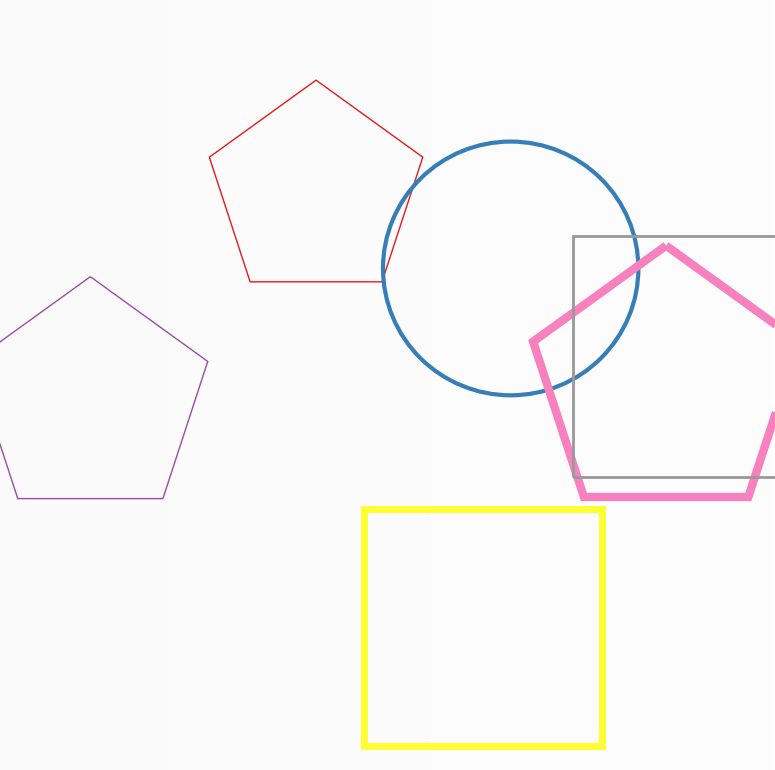[{"shape": "pentagon", "thickness": 0.5, "radius": 0.72, "center": [0.408, 0.751]}, {"shape": "circle", "thickness": 1.5, "radius": 0.82, "center": [0.659, 0.651]}, {"shape": "pentagon", "thickness": 0.5, "radius": 0.8, "center": [0.117, 0.481]}, {"shape": "square", "thickness": 2.5, "radius": 0.77, "center": [0.623, 0.185]}, {"shape": "pentagon", "thickness": 3, "radius": 0.9, "center": [0.86, 0.501]}, {"shape": "square", "thickness": 1, "radius": 0.78, "center": [0.895, 0.537]}]